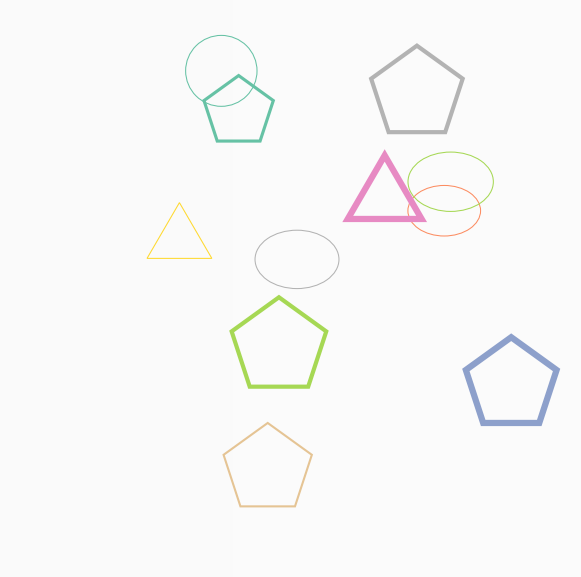[{"shape": "circle", "thickness": 0.5, "radius": 0.31, "center": [0.381, 0.876]}, {"shape": "pentagon", "thickness": 1.5, "radius": 0.31, "center": [0.411, 0.806]}, {"shape": "oval", "thickness": 0.5, "radius": 0.31, "center": [0.764, 0.634]}, {"shape": "pentagon", "thickness": 3, "radius": 0.41, "center": [0.88, 0.333]}, {"shape": "triangle", "thickness": 3, "radius": 0.37, "center": [0.662, 0.657]}, {"shape": "pentagon", "thickness": 2, "radius": 0.43, "center": [0.48, 0.399]}, {"shape": "oval", "thickness": 0.5, "radius": 0.37, "center": [0.775, 0.684]}, {"shape": "triangle", "thickness": 0.5, "radius": 0.32, "center": [0.309, 0.584]}, {"shape": "pentagon", "thickness": 1, "radius": 0.4, "center": [0.461, 0.187]}, {"shape": "pentagon", "thickness": 2, "radius": 0.41, "center": [0.717, 0.837]}, {"shape": "oval", "thickness": 0.5, "radius": 0.36, "center": [0.511, 0.55]}]